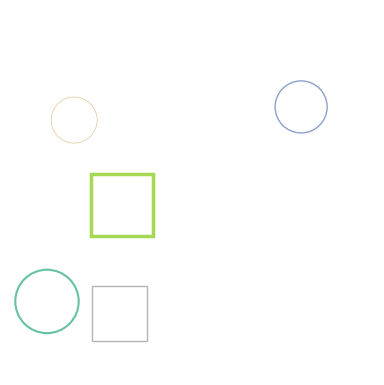[{"shape": "circle", "thickness": 1.5, "radius": 0.41, "center": [0.122, 0.217]}, {"shape": "circle", "thickness": 1, "radius": 0.34, "center": [0.782, 0.722]}, {"shape": "square", "thickness": 2.5, "radius": 0.4, "center": [0.317, 0.467]}, {"shape": "circle", "thickness": 0.5, "radius": 0.3, "center": [0.193, 0.688]}, {"shape": "square", "thickness": 1, "radius": 0.36, "center": [0.309, 0.185]}]